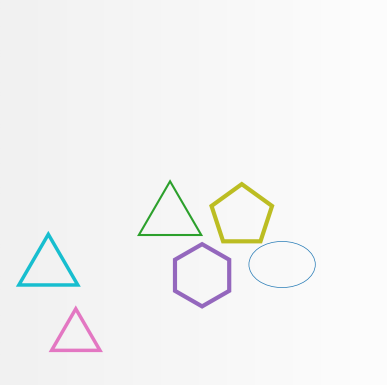[{"shape": "oval", "thickness": 0.5, "radius": 0.43, "center": [0.728, 0.313]}, {"shape": "triangle", "thickness": 1.5, "radius": 0.46, "center": [0.439, 0.436]}, {"shape": "hexagon", "thickness": 3, "radius": 0.4, "center": [0.522, 0.285]}, {"shape": "triangle", "thickness": 2.5, "radius": 0.36, "center": [0.196, 0.126]}, {"shape": "pentagon", "thickness": 3, "radius": 0.41, "center": [0.624, 0.44]}, {"shape": "triangle", "thickness": 2.5, "radius": 0.44, "center": [0.125, 0.304]}]